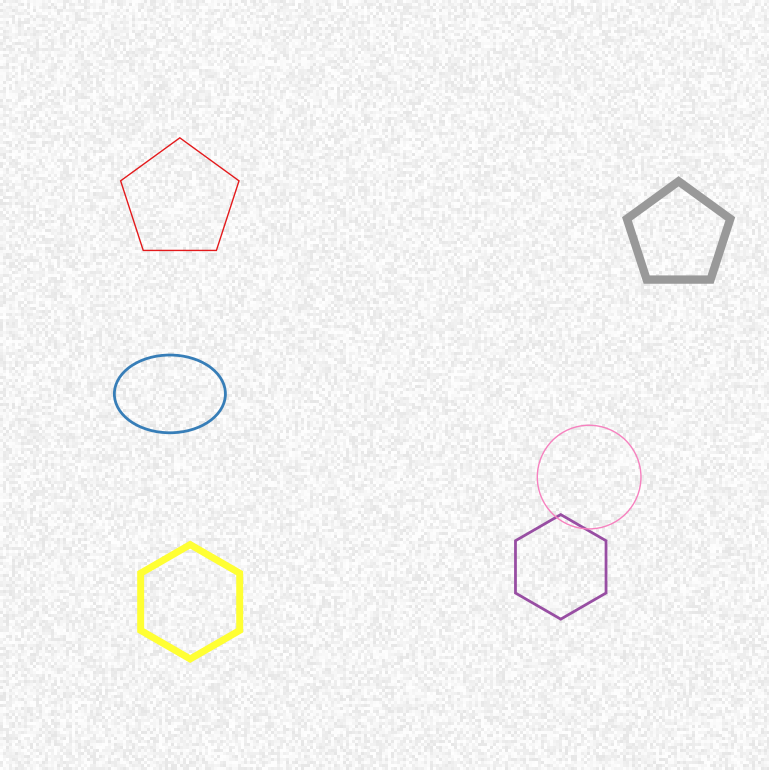[{"shape": "pentagon", "thickness": 0.5, "radius": 0.4, "center": [0.234, 0.74]}, {"shape": "oval", "thickness": 1, "radius": 0.36, "center": [0.221, 0.488]}, {"shape": "hexagon", "thickness": 1, "radius": 0.34, "center": [0.728, 0.264]}, {"shape": "hexagon", "thickness": 2.5, "radius": 0.37, "center": [0.247, 0.218]}, {"shape": "circle", "thickness": 0.5, "radius": 0.34, "center": [0.765, 0.38]}, {"shape": "pentagon", "thickness": 3, "radius": 0.35, "center": [0.881, 0.694]}]